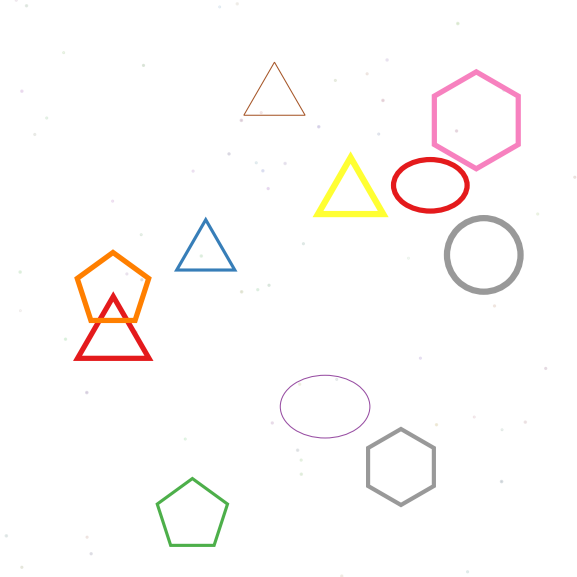[{"shape": "oval", "thickness": 2.5, "radius": 0.32, "center": [0.745, 0.678]}, {"shape": "triangle", "thickness": 2.5, "radius": 0.36, "center": [0.196, 0.414]}, {"shape": "triangle", "thickness": 1.5, "radius": 0.29, "center": [0.356, 0.561]}, {"shape": "pentagon", "thickness": 1.5, "radius": 0.32, "center": [0.333, 0.107]}, {"shape": "oval", "thickness": 0.5, "radius": 0.39, "center": [0.563, 0.295]}, {"shape": "pentagon", "thickness": 2.5, "radius": 0.33, "center": [0.196, 0.497]}, {"shape": "triangle", "thickness": 3, "radius": 0.33, "center": [0.607, 0.661]}, {"shape": "triangle", "thickness": 0.5, "radius": 0.31, "center": [0.475, 0.83]}, {"shape": "hexagon", "thickness": 2.5, "radius": 0.42, "center": [0.825, 0.791]}, {"shape": "circle", "thickness": 3, "radius": 0.32, "center": [0.838, 0.558]}, {"shape": "hexagon", "thickness": 2, "radius": 0.33, "center": [0.694, 0.19]}]